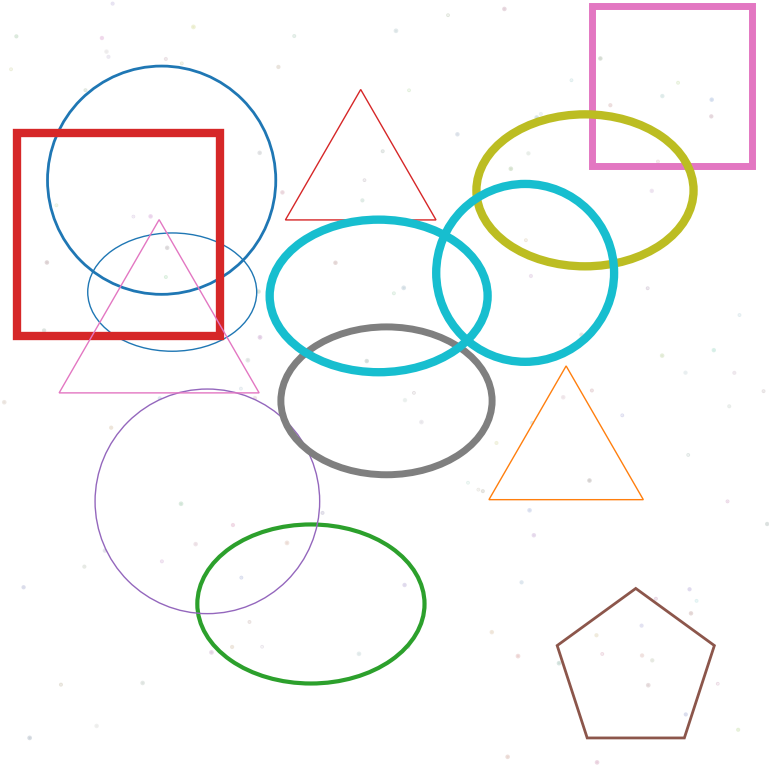[{"shape": "oval", "thickness": 0.5, "radius": 0.55, "center": [0.224, 0.621]}, {"shape": "circle", "thickness": 1, "radius": 0.74, "center": [0.21, 0.766]}, {"shape": "triangle", "thickness": 0.5, "radius": 0.58, "center": [0.735, 0.409]}, {"shape": "oval", "thickness": 1.5, "radius": 0.74, "center": [0.404, 0.216]}, {"shape": "triangle", "thickness": 0.5, "radius": 0.56, "center": [0.468, 0.771]}, {"shape": "square", "thickness": 3, "radius": 0.66, "center": [0.154, 0.696]}, {"shape": "circle", "thickness": 0.5, "radius": 0.73, "center": [0.269, 0.349]}, {"shape": "pentagon", "thickness": 1, "radius": 0.54, "center": [0.826, 0.128]}, {"shape": "square", "thickness": 2.5, "radius": 0.52, "center": [0.873, 0.888]}, {"shape": "triangle", "thickness": 0.5, "radius": 0.75, "center": [0.207, 0.565]}, {"shape": "oval", "thickness": 2.5, "radius": 0.69, "center": [0.502, 0.479]}, {"shape": "oval", "thickness": 3, "radius": 0.7, "center": [0.76, 0.753]}, {"shape": "oval", "thickness": 3, "radius": 0.71, "center": [0.492, 0.616]}, {"shape": "circle", "thickness": 3, "radius": 0.58, "center": [0.682, 0.646]}]